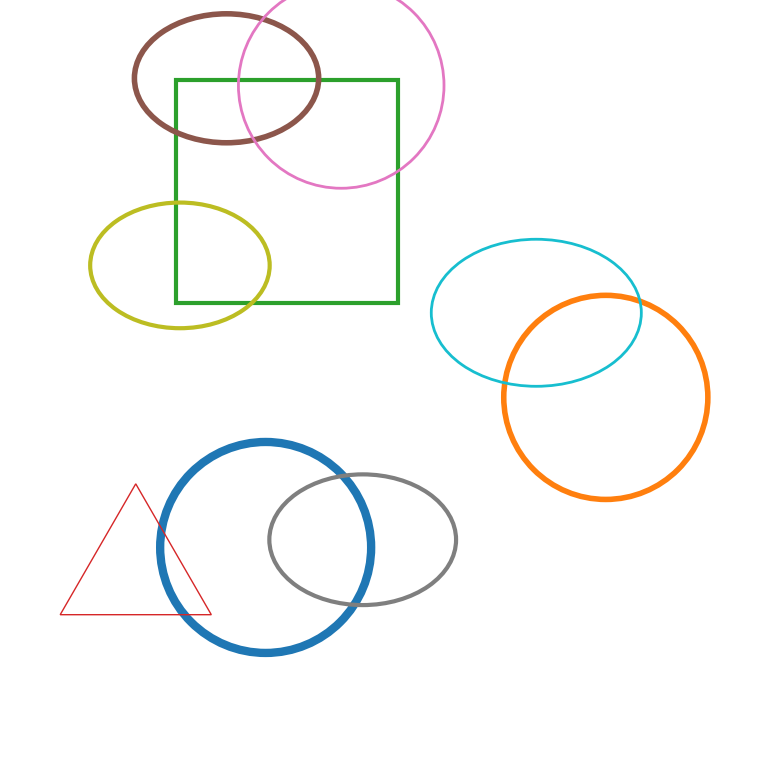[{"shape": "circle", "thickness": 3, "radius": 0.68, "center": [0.345, 0.289]}, {"shape": "circle", "thickness": 2, "radius": 0.66, "center": [0.787, 0.484]}, {"shape": "square", "thickness": 1.5, "radius": 0.72, "center": [0.373, 0.751]}, {"shape": "triangle", "thickness": 0.5, "radius": 0.57, "center": [0.176, 0.258]}, {"shape": "oval", "thickness": 2, "radius": 0.6, "center": [0.294, 0.898]}, {"shape": "circle", "thickness": 1, "radius": 0.67, "center": [0.443, 0.889]}, {"shape": "oval", "thickness": 1.5, "radius": 0.61, "center": [0.471, 0.299]}, {"shape": "oval", "thickness": 1.5, "radius": 0.58, "center": [0.234, 0.655]}, {"shape": "oval", "thickness": 1, "radius": 0.68, "center": [0.696, 0.594]}]